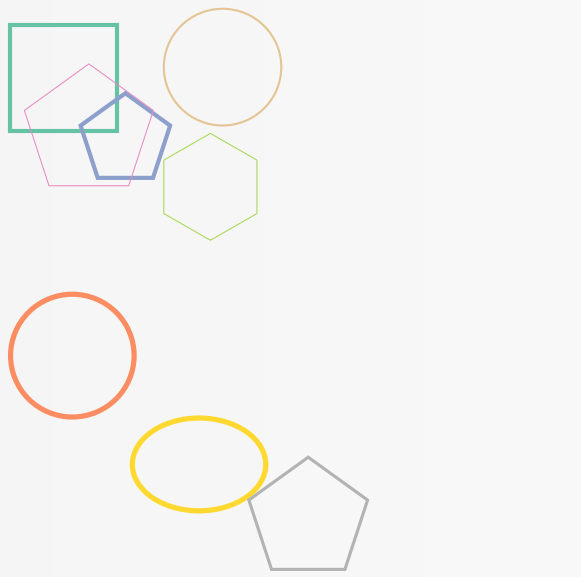[{"shape": "square", "thickness": 2, "radius": 0.46, "center": [0.109, 0.863]}, {"shape": "circle", "thickness": 2.5, "radius": 0.53, "center": [0.124, 0.383]}, {"shape": "pentagon", "thickness": 2, "radius": 0.4, "center": [0.216, 0.757]}, {"shape": "pentagon", "thickness": 0.5, "radius": 0.58, "center": [0.153, 0.772]}, {"shape": "hexagon", "thickness": 0.5, "radius": 0.46, "center": [0.362, 0.676]}, {"shape": "oval", "thickness": 2.5, "radius": 0.57, "center": [0.342, 0.195]}, {"shape": "circle", "thickness": 1, "radius": 0.51, "center": [0.383, 0.883]}, {"shape": "pentagon", "thickness": 1.5, "radius": 0.54, "center": [0.53, 0.1]}]